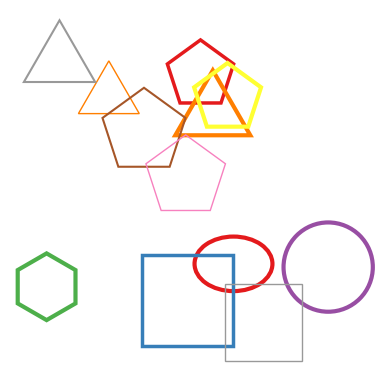[{"shape": "pentagon", "thickness": 2.5, "radius": 0.45, "center": [0.521, 0.806]}, {"shape": "oval", "thickness": 3, "radius": 0.51, "center": [0.606, 0.315]}, {"shape": "square", "thickness": 2.5, "radius": 0.59, "center": [0.486, 0.22]}, {"shape": "hexagon", "thickness": 3, "radius": 0.43, "center": [0.121, 0.255]}, {"shape": "circle", "thickness": 3, "radius": 0.58, "center": [0.852, 0.306]}, {"shape": "triangle", "thickness": 3, "radius": 0.56, "center": [0.553, 0.705]}, {"shape": "triangle", "thickness": 1, "radius": 0.46, "center": [0.283, 0.751]}, {"shape": "pentagon", "thickness": 3, "radius": 0.46, "center": [0.591, 0.745]}, {"shape": "pentagon", "thickness": 1.5, "radius": 0.57, "center": [0.374, 0.659]}, {"shape": "pentagon", "thickness": 1, "radius": 0.54, "center": [0.482, 0.541]}, {"shape": "square", "thickness": 1, "radius": 0.5, "center": [0.684, 0.162]}, {"shape": "triangle", "thickness": 1.5, "radius": 0.53, "center": [0.155, 0.84]}]